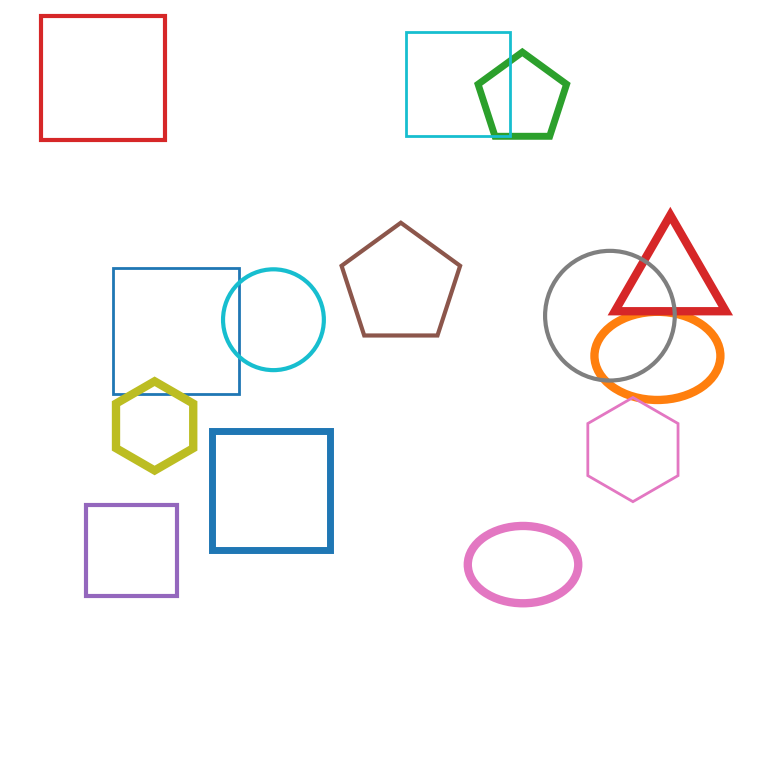[{"shape": "square", "thickness": 2.5, "radius": 0.38, "center": [0.352, 0.363]}, {"shape": "square", "thickness": 1, "radius": 0.41, "center": [0.229, 0.57]}, {"shape": "oval", "thickness": 3, "radius": 0.41, "center": [0.854, 0.538]}, {"shape": "pentagon", "thickness": 2.5, "radius": 0.3, "center": [0.678, 0.872]}, {"shape": "square", "thickness": 1.5, "radius": 0.4, "center": [0.134, 0.899]}, {"shape": "triangle", "thickness": 3, "radius": 0.42, "center": [0.871, 0.637]}, {"shape": "square", "thickness": 1.5, "radius": 0.29, "center": [0.171, 0.285]}, {"shape": "pentagon", "thickness": 1.5, "radius": 0.4, "center": [0.521, 0.63]}, {"shape": "oval", "thickness": 3, "radius": 0.36, "center": [0.679, 0.267]}, {"shape": "hexagon", "thickness": 1, "radius": 0.34, "center": [0.822, 0.416]}, {"shape": "circle", "thickness": 1.5, "radius": 0.42, "center": [0.792, 0.59]}, {"shape": "hexagon", "thickness": 3, "radius": 0.29, "center": [0.201, 0.447]}, {"shape": "square", "thickness": 1, "radius": 0.34, "center": [0.595, 0.891]}, {"shape": "circle", "thickness": 1.5, "radius": 0.33, "center": [0.355, 0.585]}]